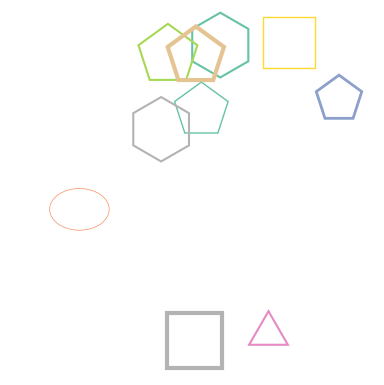[{"shape": "hexagon", "thickness": 1.5, "radius": 0.42, "center": [0.572, 0.883]}, {"shape": "pentagon", "thickness": 1, "radius": 0.37, "center": [0.523, 0.714]}, {"shape": "oval", "thickness": 0.5, "radius": 0.39, "center": [0.206, 0.456]}, {"shape": "pentagon", "thickness": 2, "radius": 0.31, "center": [0.881, 0.743]}, {"shape": "triangle", "thickness": 1.5, "radius": 0.29, "center": [0.697, 0.134]}, {"shape": "pentagon", "thickness": 1.5, "radius": 0.4, "center": [0.436, 0.858]}, {"shape": "square", "thickness": 1, "radius": 0.33, "center": [0.751, 0.891]}, {"shape": "pentagon", "thickness": 3, "radius": 0.38, "center": [0.509, 0.854]}, {"shape": "hexagon", "thickness": 1.5, "radius": 0.42, "center": [0.419, 0.664]}, {"shape": "square", "thickness": 3, "radius": 0.36, "center": [0.505, 0.116]}]